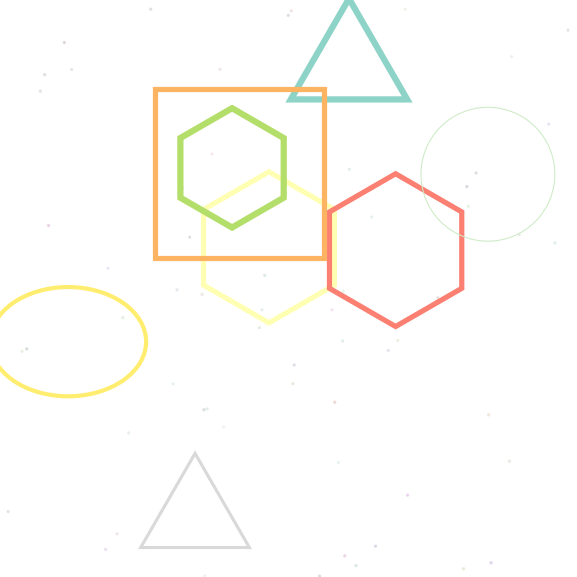[{"shape": "triangle", "thickness": 3, "radius": 0.58, "center": [0.604, 0.885]}, {"shape": "hexagon", "thickness": 2.5, "radius": 0.65, "center": [0.466, 0.571]}, {"shape": "hexagon", "thickness": 2.5, "radius": 0.66, "center": [0.685, 0.566]}, {"shape": "square", "thickness": 2.5, "radius": 0.73, "center": [0.414, 0.699]}, {"shape": "hexagon", "thickness": 3, "radius": 0.52, "center": [0.402, 0.708]}, {"shape": "triangle", "thickness": 1.5, "radius": 0.54, "center": [0.338, 0.105]}, {"shape": "circle", "thickness": 0.5, "radius": 0.58, "center": [0.845, 0.697]}, {"shape": "oval", "thickness": 2, "radius": 0.68, "center": [0.118, 0.408]}]